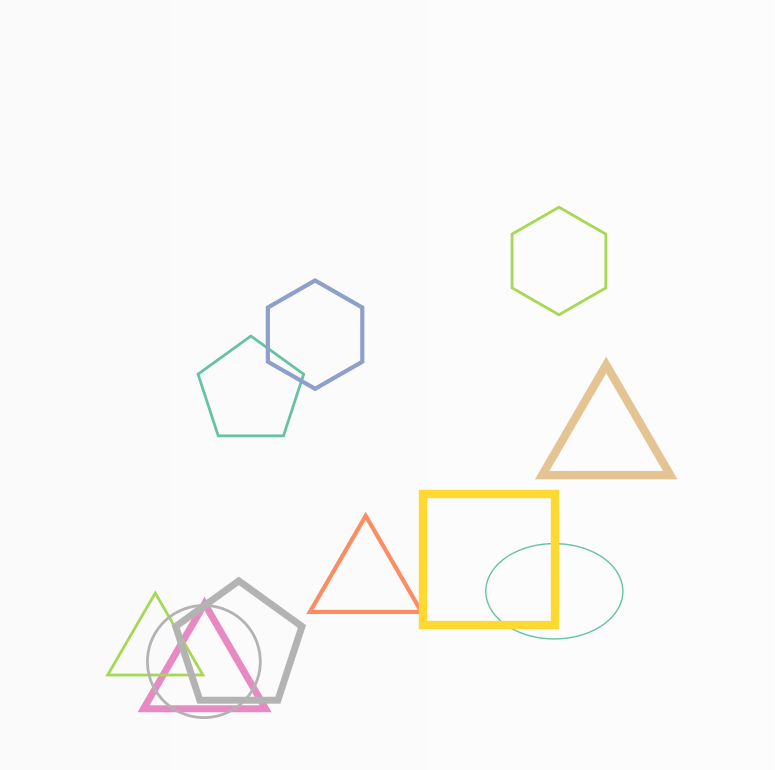[{"shape": "oval", "thickness": 0.5, "radius": 0.44, "center": [0.715, 0.232]}, {"shape": "pentagon", "thickness": 1, "radius": 0.36, "center": [0.324, 0.492]}, {"shape": "triangle", "thickness": 1.5, "radius": 0.42, "center": [0.472, 0.247]}, {"shape": "hexagon", "thickness": 1.5, "radius": 0.35, "center": [0.407, 0.565]}, {"shape": "triangle", "thickness": 2.5, "radius": 0.45, "center": [0.264, 0.125]}, {"shape": "hexagon", "thickness": 1, "radius": 0.35, "center": [0.721, 0.661]}, {"shape": "triangle", "thickness": 1, "radius": 0.35, "center": [0.2, 0.159]}, {"shape": "square", "thickness": 3, "radius": 0.43, "center": [0.63, 0.274]}, {"shape": "triangle", "thickness": 3, "radius": 0.48, "center": [0.782, 0.431]}, {"shape": "pentagon", "thickness": 2.5, "radius": 0.43, "center": [0.308, 0.16]}, {"shape": "circle", "thickness": 1, "radius": 0.36, "center": [0.263, 0.141]}]